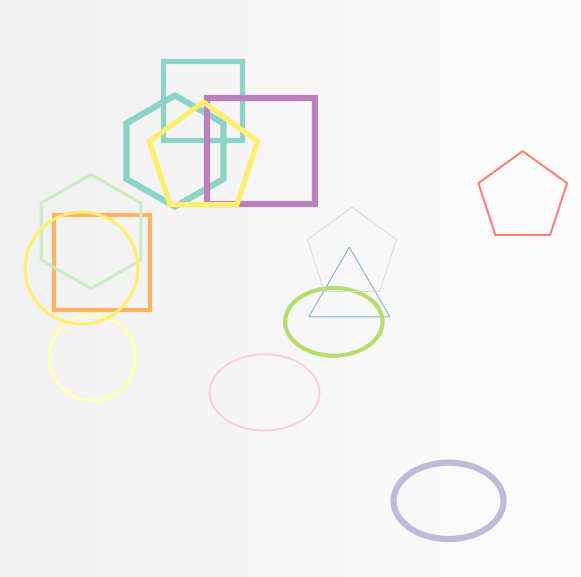[{"shape": "square", "thickness": 2.5, "radius": 0.34, "center": [0.349, 0.826]}, {"shape": "hexagon", "thickness": 3, "radius": 0.48, "center": [0.301, 0.738]}, {"shape": "circle", "thickness": 1.5, "radius": 0.37, "center": [0.159, 0.38]}, {"shape": "oval", "thickness": 3, "radius": 0.47, "center": [0.772, 0.132]}, {"shape": "pentagon", "thickness": 1, "radius": 0.4, "center": [0.899, 0.657]}, {"shape": "triangle", "thickness": 0.5, "radius": 0.4, "center": [0.601, 0.491]}, {"shape": "square", "thickness": 2, "radius": 0.41, "center": [0.176, 0.544]}, {"shape": "oval", "thickness": 2, "radius": 0.42, "center": [0.574, 0.442]}, {"shape": "oval", "thickness": 1, "radius": 0.47, "center": [0.455, 0.319]}, {"shape": "pentagon", "thickness": 0.5, "radius": 0.4, "center": [0.606, 0.56]}, {"shape": "square", "thickness": 3, "radius": 0.46, "center": [0.449, 0.738]}, {"shape": "hexagon", "thickness": 1.5, "radius": 0.49, "center": [0.157, 0.598]}, {"shape": "pentagon", "thickness": 2.5, "radius": 0.49, "center": [0.35, 0.724]}, {"shape": "circle", "thickness": 1.5, "radius": 0.49, "center": [0.14, 0.535]}]